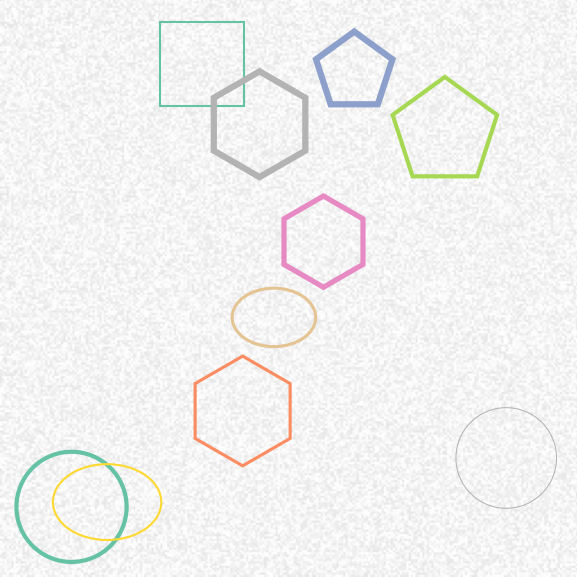[{"shape": "circle", "thickness": 2, "radius": 0.48, "center": [0.124, 0.121]}, {"shape": "square", "thickness": 1, "radius": 0.36, "center": [0.349, 0.888]}, {"shape": "hexagon", "thickness": 1.5, "radius": 0.47, "center": [0.42, 0.287]}, {"shape": "pentagon", "thickness": 3, "radius": 0.35, "center": [0.613, 0.875]}, {"shape": "hexagon", "thickness": 2.5, "radius": 0.39, "center": [0.56, 0.581]}, {"shape": "pentagon", "thickness": 2, "radius": 0.48, "center": [0.77, 0.771]}, {"shape": "oval", "thickness": 1, "radius": 0.47, "center": [0.185, 0.13]}, {"shape": "oval", "thickness": 1.5, "radius": 0.36, "center": [0.474, 0.449]}, {"shape": "circle", "thickness": 0.5, "radius": 0.44, "center": [0.877, 0.206]}, {"shape": "hexagon", "thickness": 3, "radius": 0.46, "center": [0.449, 0.784]}]